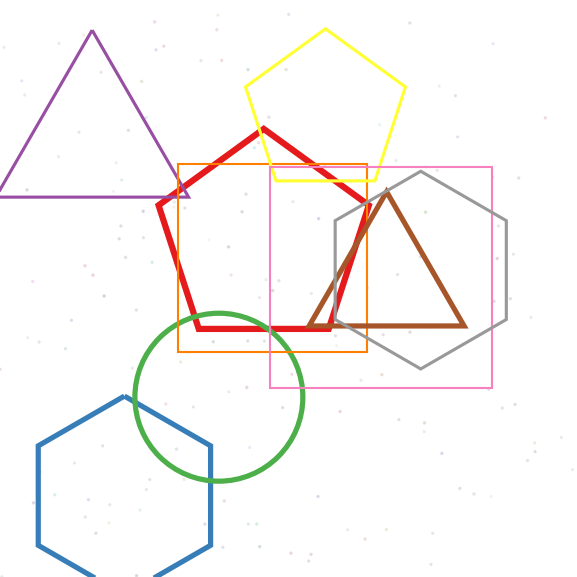[{"shape": "pentagon", "thickness": 3, "radius": 0.96, "center": [0.457, 0.584]}, {"shape": "hexagon", "thickness": 2.5, "radius": 0.86, "center": [0.215, 0.141]}, {"shape": "circle", "thickness": 2.5, "radius": 0.73, "center": [0.379, 0.311]}, {"shape": "triangle", "thickness": 1.5, "radius": 0.96, "center": [0.16, 0.754]}, {"shape": "square", "thickness": 1, "radius": 0.82, "center": [0.472, 0.552]}, {"shape": "pentagon", "thickness": 1.5, "radius": 0.73, "center": [0.564, 0.804]}, {"shape": "triangle", "thickness": 2.5, "radius": 0.77, "center": [0.669, 0.512]}, {"shape": "square", "thickness": 1, "radius": 0.96, "center": [0.66, 0.518]}, {"shape": "hexagon", "thickness": 1.5, "radius": 0.86, "center": [0.729, 0.531]}]